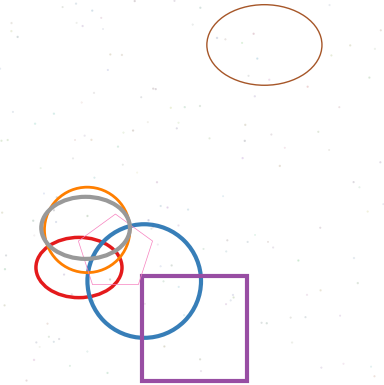[{"shape": "oval", "thickness": 2.5, "radius": 0.56, "center": [0.205, 0.305]}, {"shape": "circle", "thickness": 3, "radius": 0.74, "center": [0.375, 0.27]}, {"shape": "square", "thickness": 3, "radius": 0.68, "center": [0.505, 0.147]}, {"shape": "circle", "thickness": 2, "radius": 0.55, "center": [0.226, 0.403]}, {"shape": "oval", "thickness": 1, "radius": 0.75, "center": [0.687, 0.883]}, {"shape": "pentagon", "thickness": 0.5, "radius": 0.51, "center": [0.3, 0.343]}, {"shape": "oval", "thickness": 3, "radius": 0.58, "center": [0.222, 0.408]}]